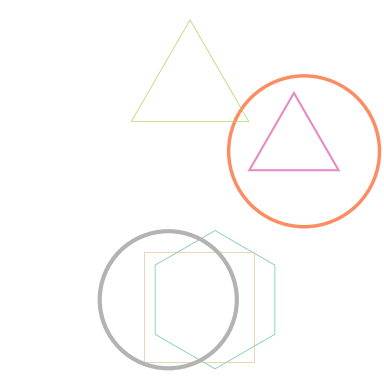[{"shape": "hexagon", "thickness": 0.5, "radius": 0.9, "center": [0.558, 0.222]}, {"shape": "circle", "thickness": 2.5, "radius": 0.98, "center": [0.79, 0.607]}, {"shape": "triangle", "thickness": 1.5, "radius": 0.67, "center": [0.764, 0.625]}, {"shape": "triangle", "thickness": 0.5, "radius": 0.88, "center": [0.494, 0.772]}, {"shape": "square", "thickness": 0.5, "radius": 0.72, "center": [0.516, 0.202]}, {"shape": "circle", "thickness": 3, "radius": 0.89, "center": [0.437, 0.221]}]